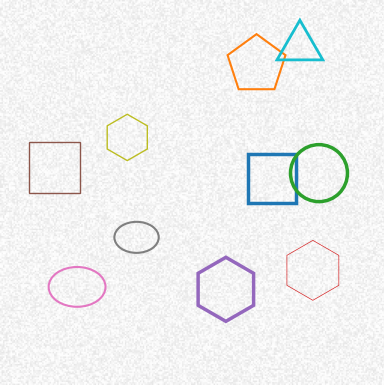[{"shape": "square", "thickness": 2.5, "radius": 0.32, "center": [0.707, 0.537]}, {"shape": "pentagon", "thickness": 1.5, "radius": 0.4, "center": [0.666, 0.832]}, {"shape": "circle", "thickness": 2.5, "radius": 0.37, "center": [0.829, 0.55]}, {"shape": "hexagon", "thickness": 0.5, "radius": 0.39, "center": [0.813, 0.298]}, {"shape": "hexagon", "thickness": 2.5, "radius": 0.42, "center": [0.587, 0.249]}, {"shape": "square", "thickness": 1, "radius": 0.33, "center": [0.141, 0.564]}, {"shape": "oval", "thickness": 1.5, "radius": 0.37, "center": [0.2, 0.255]}, {"shape": "oval", "thickness": 1.5, "radius": 0.29, "center": [0.355, 0.384]}, {"shape": "hexagon", "thickness": 1, "radius": 0.3, "center": [0.331, 0.643]}, {"shape": "triangle", "thickness": 2, "radius": 0.34, "center": [0.779, 0.879]}]